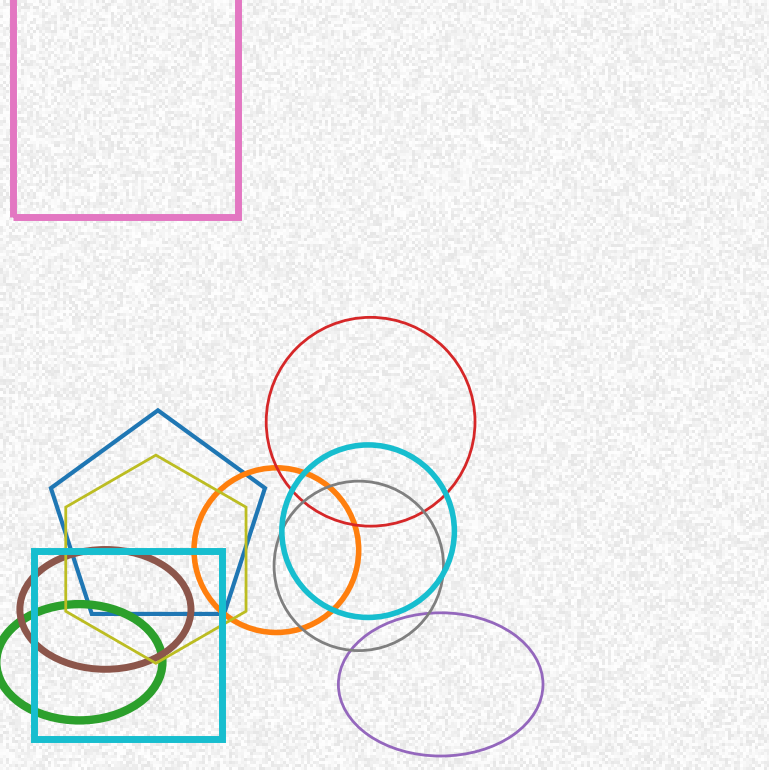[{"shape": "pentagon", "thickness": 1.5, "radius": 0.73, "center": [0.205, 0.321]}, {"shape": "circle", "thickness": 2, "radius": 0.53, "center": [0.359, 0.286]}, {"shape": "oval", "thickness": 3, "radius": 0.54, "center": [0.103, 0.14]}, {"shape": "circle", "thickness": 1, "radius": 0.68, "center": [0.481, 0.452]}, {"shape": "oval", "thickness": 1, "radius": 0.66, "center": [0.572, 0.111]}, {"shape": "oval", "thickness": 2.5, "radius": 0.56, "center": [0.137, 0.209]}, {"shape": "square", "thickness": 2.5, "radius": 0.73, "center": [0.163, 0.864]}, {"shape": "circle", "thickness": 1, "radius": 0.55, "center": [0.466, 0.265]}, {"shape": "hexagon", "thickness": 1, "radius": 0.68, "center": [0.202, 0.274]}, {"shape": "square", "thickness": 2.5, "radius": 0.61, "center": [0.166, 0.163]}, {"shape": "circle", "thickness": 2, "radius": 0.56, "center": [0.478, 0.31]}]